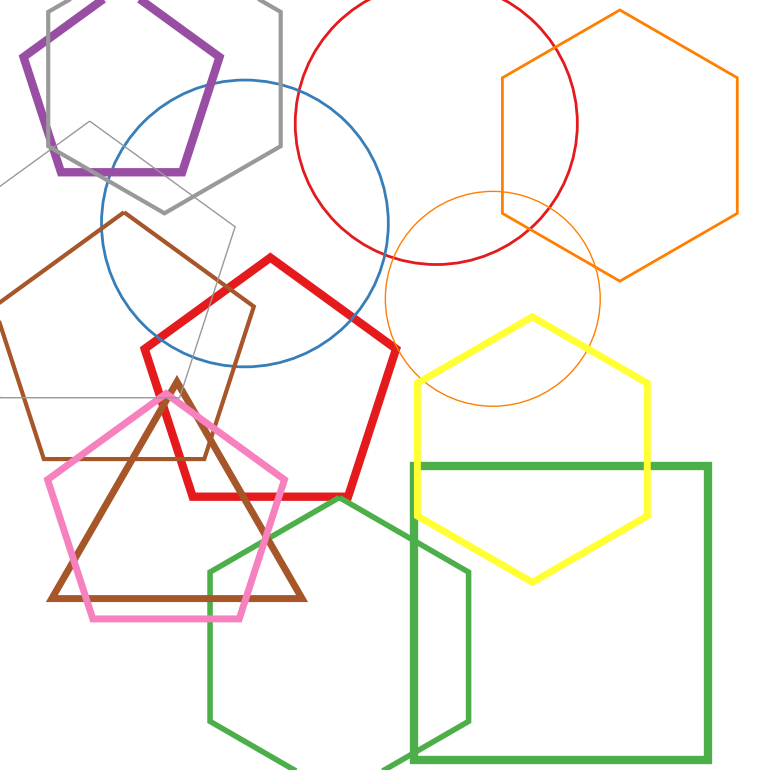[{"shape": "circle", "thickness": 1, "radius": 0.92, "center": [0.567, 0.84]}, {"shape": "pentagon", "thickness": 3, "radius": 0.86, "center": [0.351, 0.494]}, {"shape": "circle", "thickness": 1, "radius": 0.93, "center": [0.318, 0.71]}, {"shape": "hexagon", "thickness": 2, "radius": 0.97, "center": [0.441, 0.16]}, {"shape": "square", "thickness": 3, "radius": 0.96, "center": [0.729, 0.204]}, {"shape": "pentagon", "thickness": 3, "radius": 0.67, "center": [0.158, 0.885]}, {"shape": "circle", "thickness": 0.5, "radius": 0.7, "center": [0.64, 0.612]}, {"shape": "hexagon", "thickness": 1, "radius": 0.88, "center": [0.805, 0.811]}, {"shape": "hexagon", "thickness": 2.5, "radius": 0.86, "center": [0.691, 0.416]}, {"shape": "pentagon", "thickness": 1.5, "radius": 0.89, "center": [0.161, 0.547]}, {"shape": "triangle", "thickness": 2.5, "radius": 0.94, "center": [0.23, 0.316]}, {"shape": "pentagon", "thickness": 2.5, "radius": 0.81, "center": [0.216, 0.327]}, {"shape": "hexagon", "thickness": 1.5, "radius": 0.87, "center": [0.214, 0.897]}, {"shape": "pentagon", "thickness": 0.5, "radius": 0.99, "center": [0.117, 0.644]}]